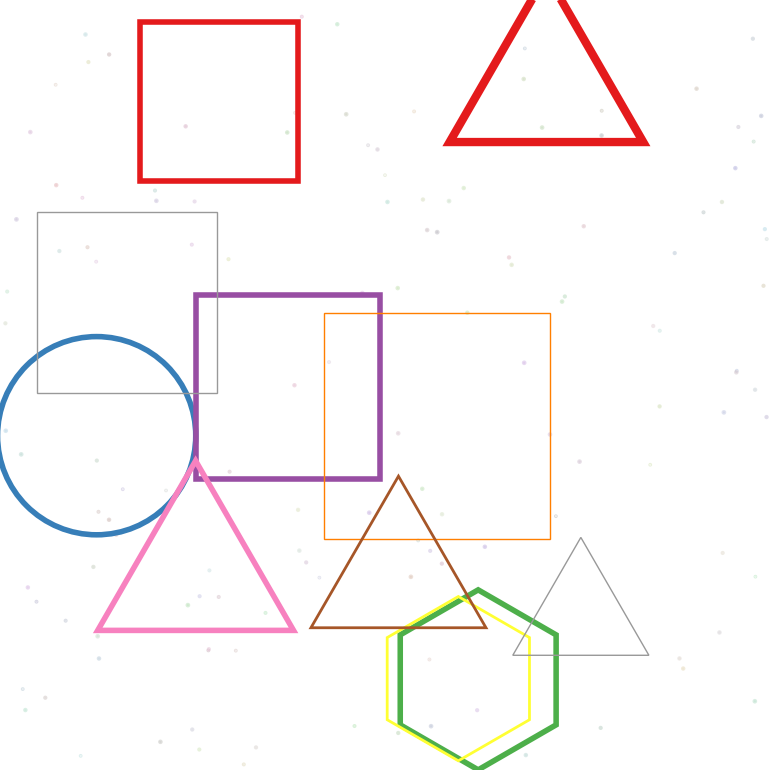[{"shape": "triangle", "thickness": 3, "radius": 0.73, "center": [0.71, 0.888]}, {"shape": "square", "thickness": 2, "radius": 0.52, "center": [0.284, 0.868]}, {"shape": "circle", "thickness": 2, "radius": 0.64, "center": [0.126, 0.434]}, {"shape": "hexagon", "thickness": 2, "radius": 0.58, "center": [0.621, 0.117]}, {"shape": "square", "thickness": 2, "radius": 0.6, "center": [0.374, 0.498]}, {"shape": "square", "thickness": 0.5, "radius": 0.74, "center": [0.568, 0.447]}, {"shape": "hexagon", "thickness": 1, "radius": 0.53, "center": [0.595, 0.119]}, {"shape": "triangle", "thickness": 1, "radius": 0.66, "center": [0.517, 0.25]}, {"shape": "triangle", "thickness": 2, "radius": 0.73, "center": [0.254, 0.255]}, {"shape": "triangle", "thickness": 0.5, "radius": 0.51, "center": [0.754, 0.2]}, {"shape": "square", "thickness": 0.5, "radius": 0.59, "center": [0.165, 0.607]}]